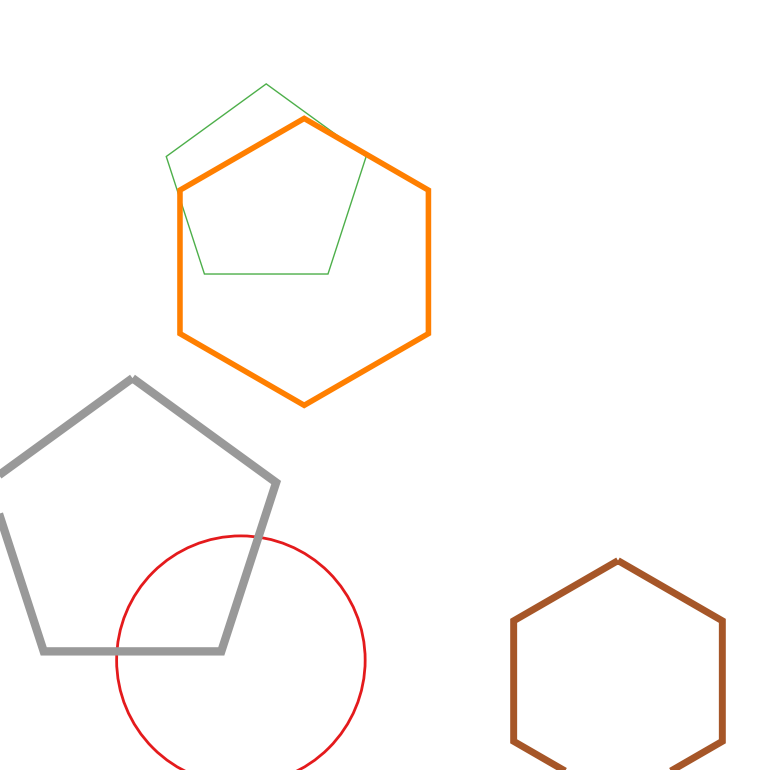[{"shape": "circle", "thickness": 1, "radius": 0.81, "center": [0.313, 0.143]}, {"shape": "pentagon", "thickness": 0.5, "radius": 0.68, "center": [0.346, 0.755]}, {"shape": "hexagon", "thickness": 2, "radius": 0.93, "center": [0.395, 0.66]}, {"shape": "hexagon", "thickness": 2.5, "radius": 0.78, "center": [0.803, 0.115]}, {"shape": "pentagon", "thickness": 3, "radius": 0.98, "center": [0.172, 0.313]}]